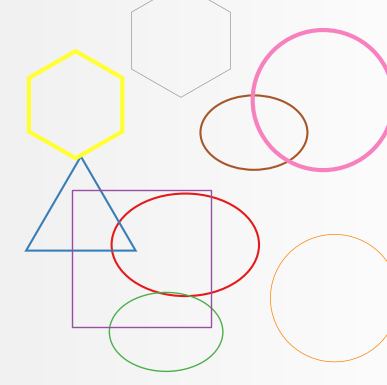[{"shape": "oval", "thickness": 1.5, "radius": 0.95, "center": [0.478, 0.364]}, {"shape": "triangle", "thickness": 1.5, "radius": 0.82, "center": [0.209, 0.431]}, {"shape": "oval", "thickness": 1, "radius": 0.73, "center": [0.429, 0.138]}, {"shape": "square", "thickness": 1, "radius": 0.89, "center": [0.366, 0.329]}, {"shape": "circle", "thickness": 0.5, "radius": 0.83, "center": [0.863, 0.226]}, {"shape": "hexagon", "thickness": 3, "radius": 0.7, "center": [0.195, 0.728]}, {"shape": "oval", "thickness": 1.5, "radius": 0.69, "center": [0.655, 0.656]}, {"shape": "circle", "thickness": 3, "radius": 0.91, "center": [0.834, 0.74]}, {"shape": "hexagon", "thickness": 0.5, "radius": 0.74, "center": [0.467, 0.895]}]